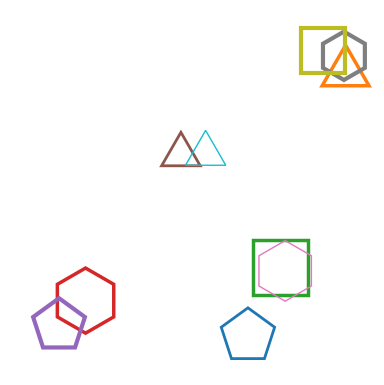[{"shape": "pentagon", "thickness": 2, "radius": 0.36, "center": [0.644, 0.128]}, {"shape": "triangle", "thickness": 2.5, "radius": 0.35, "center": [0.898, 0.812]}, {"shape": "square", "thickness": 2.5, "radius": 0.36, "center": [0.729, 0.306]}, {"shape": "hexagon", "thickness": 2.5, "radius": 0.42, "center": [0.222, 0.219]}, {"shape": "pentagon", "thickness": 3, "radius": 0.35, "center": [0.153, 0.155]}, {"shape": "triangle", "thickness": 2, "radius": 0.29, "center": [0.47, 0.598]}, {"shape": "hexagon", "thickness": 1, "radius": 0.39, "center": [0.741, 0.296]}, {"shape": "hexagon", "thickness": 3, "radius": 0.31, "center": [0.893, 0.855]}, {"shape": "square", "thickness": 3, "radius": 0.29, "center": [0.839, 0.869]}, {"shape": "triangle", "thickness": 1, "radius": 0.3, "center": [0.534, 0.601]}]